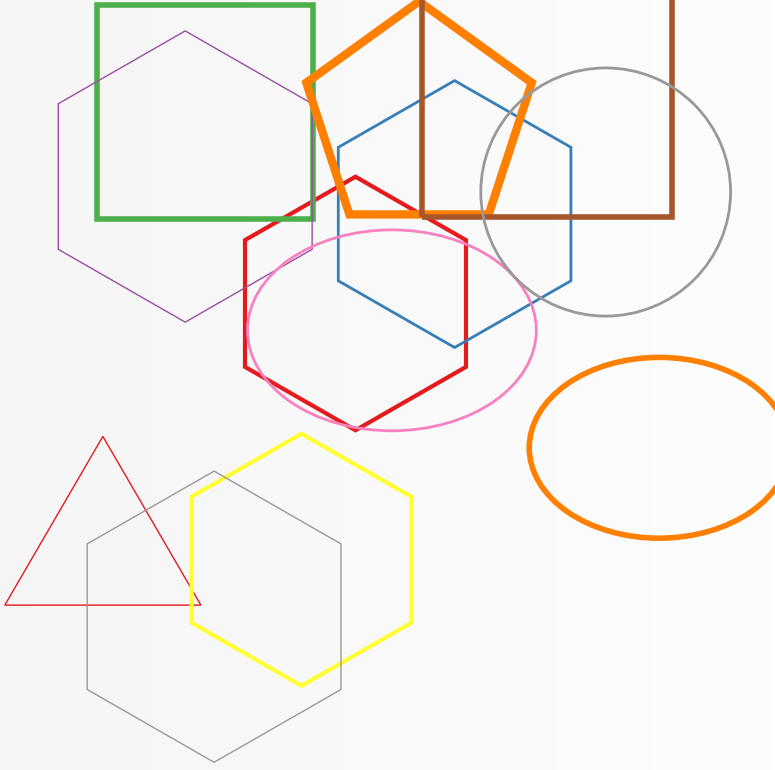[{"shape": "triangle", "thickness": 0.5, "radius": 0.73, "center": [0.133, 0.287]}, {"shape": "hexagon", "thickness": 1.5, "radius": 0.82, "center": [0.459, 0.606]}, {"shape": "hexagon", "thickness": 1, "radius": 0.87, "center": [0.587, 0.722]}, {"shape": "square", "thickness": 2, "radius": 0.7, "center": [0.265, 0.854]}, {"shape": "hexagon", "thickness": 0.5, "radius": 0.95, "center": [0.239, 0.771]}, {"shape": "pentagon", "thickness": 3, "radius": 0.76, "center": [0.541, 0.845]}, {"shape": "oval", "thickness": 2, "radius": 0.84, "center": [0.851, 0.418]}, {"shape": "hexagon", "thickness": 1.5, "radius": 0.82, "center": [0.389, 0.273]}, {"shape": "square", "thickness": 2, "radius": 0.81, "center": [0.706, 0.879]}, {"shape": "oval", "thickness": 1, "radius": 0.93, "center": [0.506, 0.571]}, {"shape": "hexagon", "thickness": 0.5, "radius": 0.95, "center": [0.276, 0.199]}, {"shape": "circle", "thickness": 1, "radius": 0.81, "center": [0.782, 0.751]}]